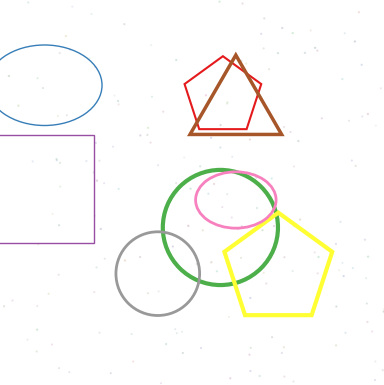[{"shape": "pentagon", "thickness": 1.5, "radius": 0.52, "center": [0.579, 0.749]}, {"shape": "oval", "thickness": 1, "radius": 0.75, "center": [0.116, 0.779]}, {"shape": "circle", "thickness": 3, "radius": 0.75, "center": [0.572, 0.409]}, {"shape": "square", "thickness": 1, "radius": 0.71, "center": [0.103, 0.509]}, {"shape": "pentagon", "thickness": 3, "radius": 0.74, "center": [0.723, 0.3]}, {"shape": "triangle", "thickness": 2.5, "radius": 0.69, "center": [0.613, 0.719]}, {"shape": "oval", "thickness": 2, "radius": 0.52, "center": [0.613, 0.481]}, {"shape": "circle", "thickness": 2, "radius": 0.54, "center": [0.41, 0.289]}]